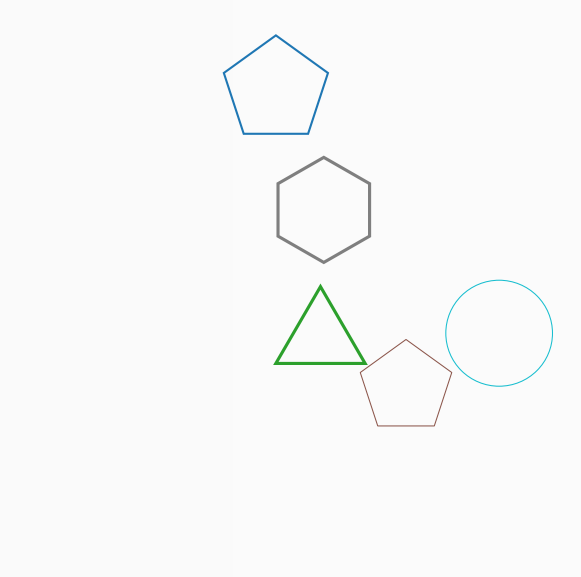[{"shape": "pentagon", "thickness": 1, "radius": 0.47, "center": [0.475, 0.844]}, {"shape": "triangle", "thickness": 1.5, "radius": 0.44, "center": [0.551, 0.414]}, {"shape": "pentagon", "thickness": 0.5, "radius": 0.41, "center": [0.699, 0.329]}, {"shape": "hexagon", "thickness": 1.5, "radius": 0.45, "center": [0.557, 0.636]}, {"shape": "circle", "thickness": 0.5, "radius": 0.46, "center": [0.859, 0.422]}]